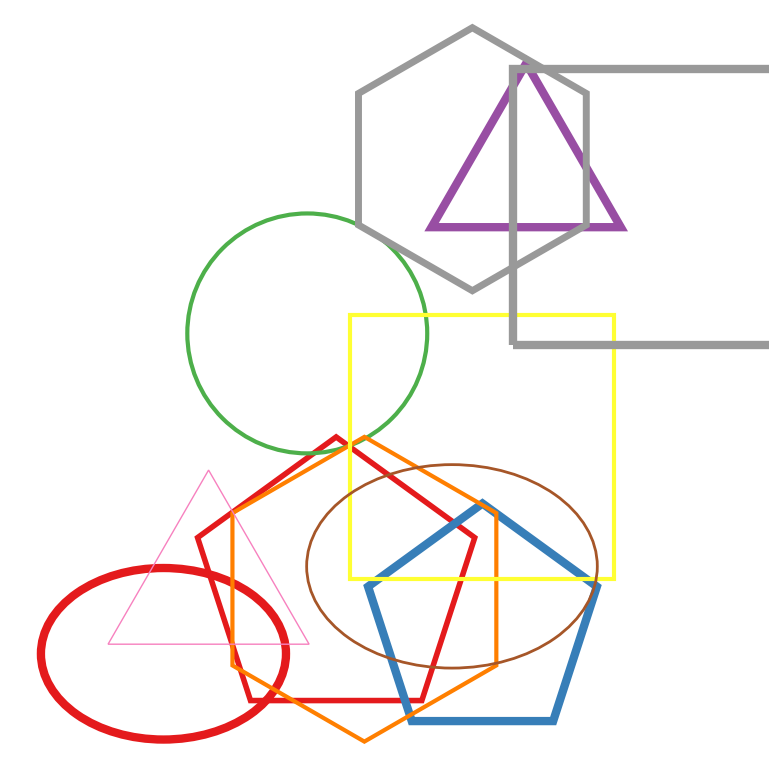[{"shape": "pentagon", "thickness": 2, "radius": 0.95, "center": [0.437, 0.243]}, {"shape": "oval", "thickness": 3, "radius": 0.8, "center": [0.212, 0.151]}, {"shape": "pentagon", "thickness": 3, "radius": 0.78, "center": [0.627, 0.19]}, {"shape": "circle", "thickness": 1.5, "radius": 0.78, "center": [0.399, 0.567]}, {"shape": "triangle", "thickness": 3, "radius": 0.71, "center": [0.683, 0.776]}, {"shape": "hexagon", "thickness": 1.5, "radius": 0.99, "center": [0.473, 0.235]}, {"shape": "square", "thickness": 1.5, "radius": 0.86, "center": [0.626, 0.419]}, {"shape": "oval", "thickness": 1, "radius": 0.94, "center": [0.587, 0.264]}, {"shape": "triangle", "thickness": 0.5, "radius": 0.75, "center": [0.271, 0.239]}, {"shape": "square", "thickness": 3, "radius": 0.9, "center": [0.845, 0.731]}, {"shape": "hexagon", "thickness": 2.5, "radius": 0.85, "center": [0.613, 0.793]}]